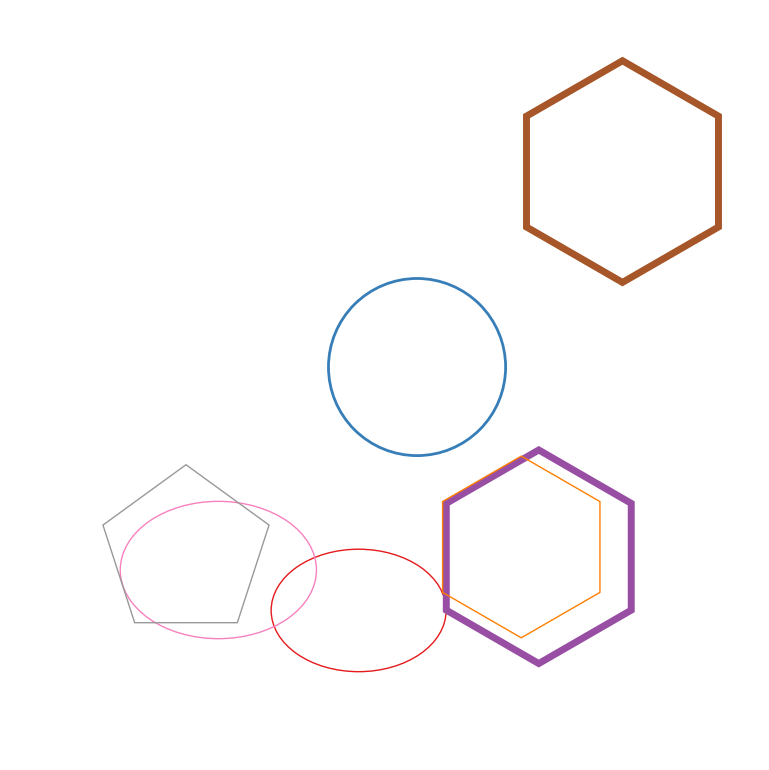[{"shape": "oval", "thickness": 0.5, "radius": 0.57, "center": [0.466, 0.207]}, {"shape": "circle", "thickness": 1, "radius": 0.58, "center": [0.542, 0.523]}, {"shape": "hexagon", "thickness": 2.5, "radius": 0.69, "center": [0.7, 0.277]}, {"shape": "hexagon", "thickness": 0.5, "radius": 0.59, "center": [0.677, 0.29]}, {"shape": "hexagon", "thickness": 2.5, "radius": 0.72, "center": [0.808, 0.777]}, {"shape": "oval", "thickness": 0.5, "radius": 0.64, "center": [0.284, 0.26]}, {"shape": "pentagon", "thickness": 0.5, "radius": 0.57, "center": [0.242, 0.283]}]